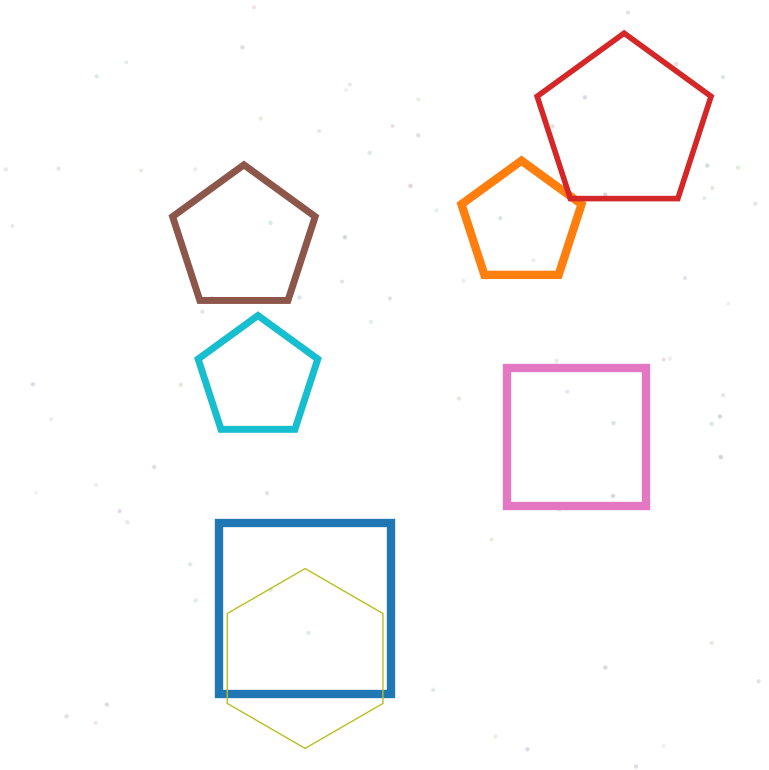[{"shape": "square", "thickness": 3, "radius": 0.56, "center": [0.396, 0.21]}, {"shape": "pentagon", "thickness": 3, "radius": 0.41, "center": [0.677, 0.709]}, {"shape": "pentagon", "thickness": 2, "radius": 0.59, "center": [0.811, 0.838]}, {"shape": "pentagon", "thickness": 2.5, "radius": 0.49, "center": [0.317, 0.689]}, {"shape": "square", "thickness": 3, "radius": 0.45, "center": [0.749, 0.433]}, {"shape": "hexagon", "thickness": 0.5, "radius": 0.58, "center": [0.396, 0.145]}, {"shape": "pentagon", "thickness": 2.5, "radius": 0.41, "center": [0.335, 0.508]}]